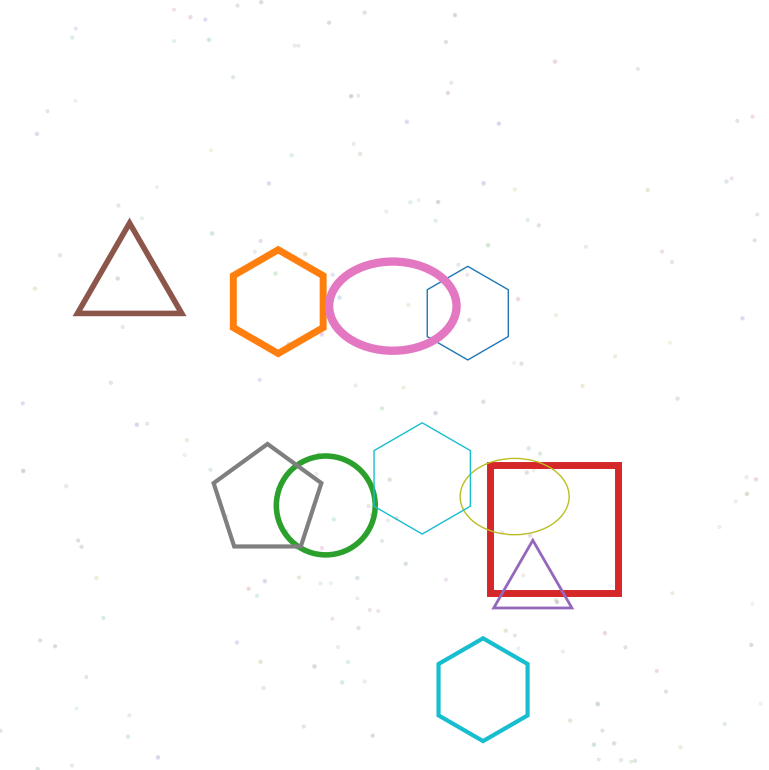[{"shape": "hexagon", "thickness": 0.5, "radius": 0.3, "center": [0.608, 0.593]}, {"shape": "hexagon", "thickness": 2.5, "radius": 0.34, "center": [0.361, 0.608]}, {"shape": "circle", "thickness": 2, "radius": 0.32, "center": [0.423, 0.344]}, {"shape": "square", "thickness": 2.5, "radius": 0.41, "center": [0.719, 0.313]}, {"shape": "triangle", "thickness": 1, "radius": 0.29, "center": [0.692, 0.24]}, {"shape": "triangle", "thickness": 2, "radius": 0.39, "center": [0.168, 0.632]}, {"shape": "oval", "thickness": 3, "radius": 0.41, "center": [0.51, 0.602]}, {"shape": "pentagon", "thickness": 1.5, "radius": 0.37, "center": [0.347, 0.35]}, {"shape": "oval", "thickness": 0.5, "radius": 0.35, "center": [0.668, 0.355]}, {"shape": "hexagon", "thickness": 0.5, "radius": 0.36, "center": [0.548, 0.379]}, {"shape": "hexagon", "thickness": 1.5, "radius": 0.33, "center": [0.627, 0.104]}]